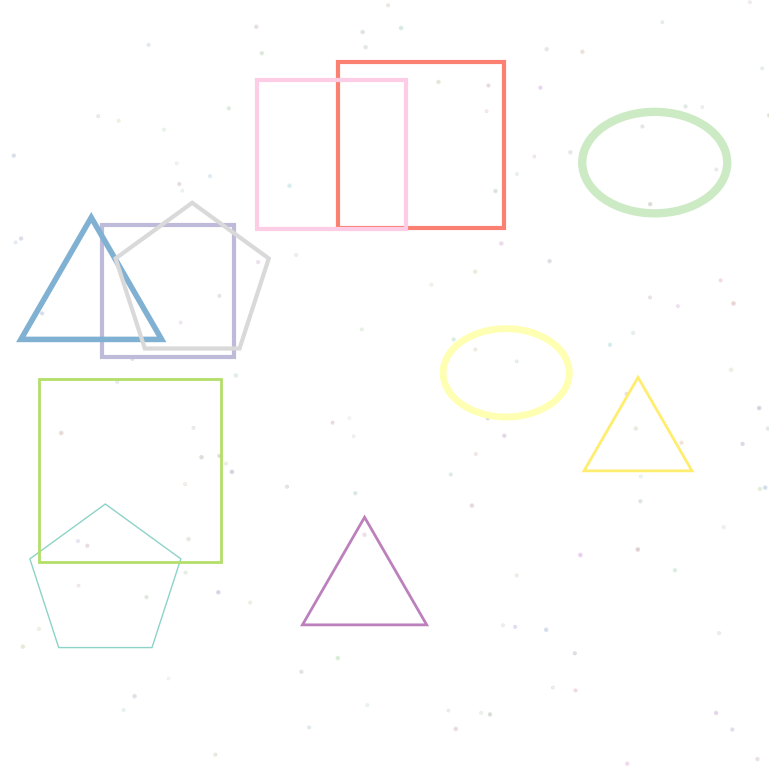[{"shape": "pentagon", "thickness": 0.5, "radius": 0.52, "center": [0.137, 0.242]}, {"shape": "oval", "thickness": 2.5, "radius": 0.41, "center": [0.657, 0.516]}, {"shape": "square", "thickness": 1.5, "radius": 0.43, "center": [0.218, 0.622]}, {"shape": "square", "thickness": 1.5, "radius": 0.54, "center": [0.547, 0.812]}, {"shape": "triangle", "thickness": 2, "radius": 0.53, "center": [0.119, 0.612]}, {"shape": "square", "thickness": 1, "radius": 0.59, "center": [0.169, 0.389]}, {"shape": "square", "thickness": 1.5, "radius": 0.49, "center": [0.431, 0.799]}, {"shape": "pentagon", "thickness": 1.5, "radius": 0.52, "center": [0.25, 0.632]}, {"shape": "triangle", "thickness": 1, "radius": 0.47, "center": [0.473, 0.235]}, {"shape": "oval", "thickness": 3, "radius": 0.47, "center": [0.85, 0.789]}, {"shape": "triangle", "thickness": 1, "radius": 0.4, "center": [0.829, 0.429]}]